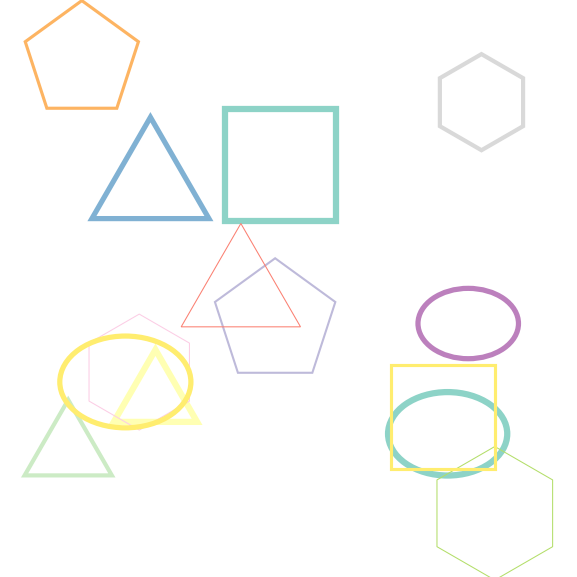[{"shape": "square", "thickness": 3, "radius": 0.48, "center": [0.486, 0.713]}, {"shape": "oval", "thickness": 3, "radius": 0.52, "center": [0.775, 0.248]}, {"shape": "triangle", "thickness": 3, "radius": 0.42, "center": [0.269, 0.31]}, {"shape": "pentagon", "thickness": 1, "radius": 0.55, "center": [0.476, 0.442]}, {"shape": "triangle", "thickness": 0.5, "radius": 0.6, "center": [0.417, 0.493]}, {"shape": "triangle", "thickness": 2.5, "radius": 0.58, "center": [0.26, 0.679]}, {"shape": "pentagon", "thickness": 1.5, "radius": 0.52, "center": [0.142, 0.895]}, {"shape": "hexagon", "thickness": 0.5, "radius": 0.58, "center": [0.857, 0.11]}, {"shape": "hexagon", "thickness": 0.5, "radius": 0.5, "center": [0.241, 0.355]}, {"shape": "hexagon", "thickness": 2, "radius": 0.42, "center": [0.834, 0.822]}, {"shape": "oval", "thickness": 2.5, "radius": 0.44, "center": [0.811, 0.439]}, {"shape": "triangle", "thickness": 2, "radius": 0.44, "center": [0.118, 0.22]}, {"shape": "square", "thickness": 1.5, "radius": 0.45, "center": [0.768, 0.278]}, {"shape": "oval", "thickness": 2.5, "radius": 0.57, "center": [0.217, 0.338]}]